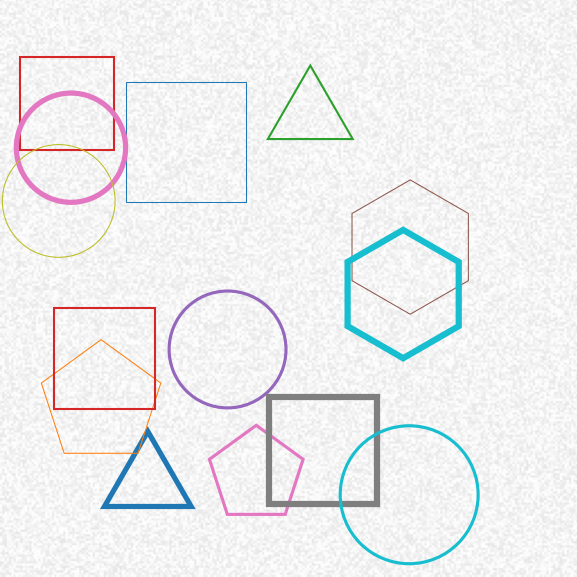[{"shape": "triangle", "thickness": 2.5, "radius": 0.43, "center": [0.256, 0.165]}, {"shape": "square", "thickness": 0.5, "radius": 0.52, "center": [0.322, 0.753]}, {"shape": "pentagon", "thickness": 0.5, "radius": 0.54, "center": [0.175, 0.302]}, {"shape": "triangle", "thickness": 1, "radius": 0.42, "center": [0.537, 0.801]}, {"shape": "square", "thickness": 1, "radius": 0.4, "center": [0.116, 0.82]}, {"shape": "square", "thickness": 1, "radius": 0.44, "center": [0.182, 0.378]}, {"shape": "circle", "thickness": 1.5, "radius": 0.51, "center": [0.394, 0.394]}, {"shape": "hexagon", "thickness": 0.5, "radius": 0.58, "center": [0.71, 0.571]}, {"shape": "pentagon", "thickness": 1.5, "radius": 0.43, "center": [0.444, 0.177]}, {"shape": "circle", "thickness": 2.5, "radius": 0.47, "center": [0.123, 0.743]}, {"shape": "square", "thickness": 3, "radius": 0.47, "center": [0.559, 0.219]}, {"shape": "circle", "thickness": 0.5, "radius": 0.49, "center": [0.102, 0.651]}, {"shape": "circle", "thickness": 1.5, "radius": 0.6, "center": [0.709, 0.142]}, {"shape": "hexagon", "thickness": 3, "radius": 0.56, "center": [0.698, 0.49]}]